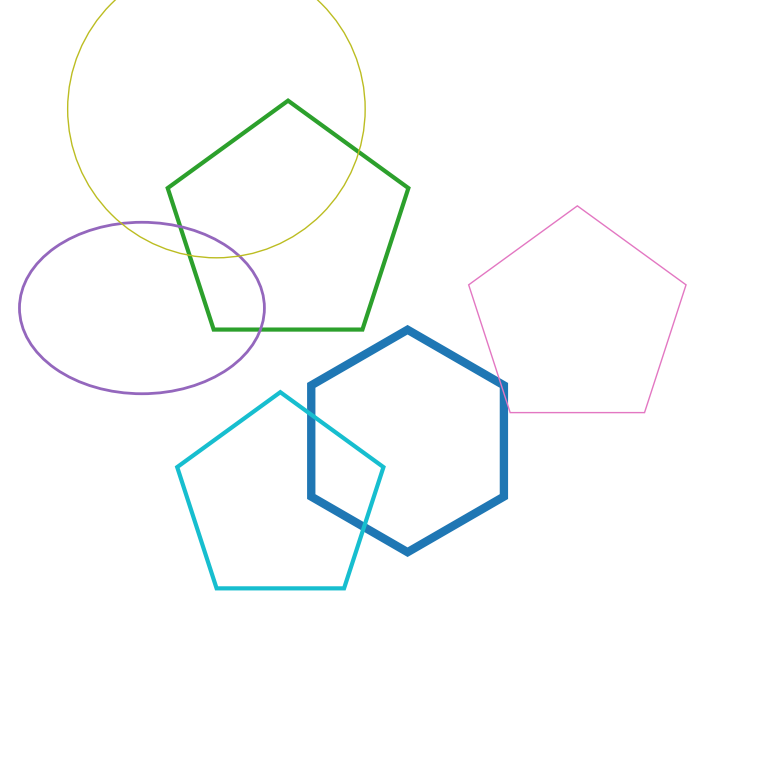[{"shape": "hexagon", "thickness": 3, "radius": 0.72, "center": [0.529, 0.427]}, {"shape": "pentagon", "thickness": 1.5, "radius": 0.82, "center": [0.374, 0.705]}, {"shape": "oval", "thickness": 1, "radius": 0.8, "center": [0.184, 0.6]}, {"shape": "pentagon", "thickness": 0.5, "radius": 0.74, "center": [0.75, 0.584]}, {"shape": "circle", "thickness": 0.5, "radius": 0.97, "center": [0.281, 0.858]}, {"shape": "pentagon", "thickness": 1.5, "radius": 0.7, "center": [0.364, 0.35]}]